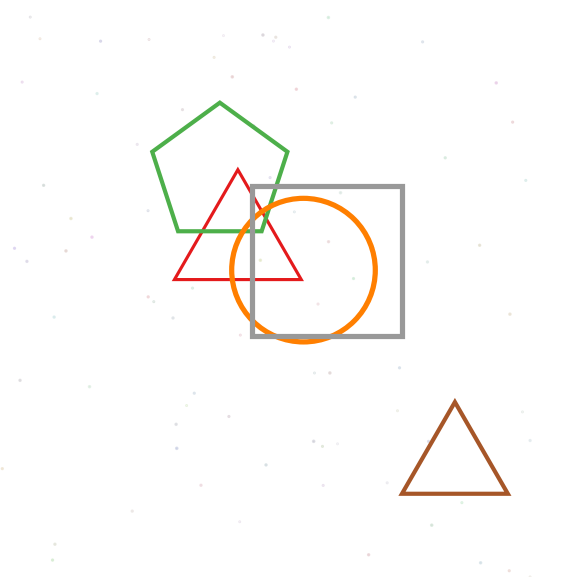[{"shape": "triangle", "thickness": 1.5, "radius": 0.63, "center": [0.412, 0.578]}, {"shape": "pentagon", "thickness": 2, "radius": 0.62, "center": [0.381, 0.698]}, {"shape": "circle", "thickness": 2.5, "radius": 0.62, "center": [0.526, 0.531]}, {"shape": "triangle", "thickness": 2, "radius": 0.53, "center": [0.788, 0.197]}, {"shape": "square", "thickness": 2.5, "radius": 0.65, "center": [0.566, 0.547]}]